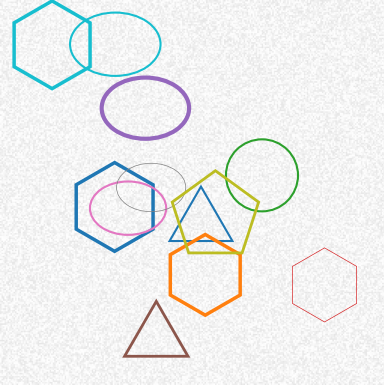[{"shape": "hexagon", "thickness": 2.5, "radius": 0.58, "center": [0.298, 0.462]}, {"shape": "triangle", "thickness": 1.5, "radius": 0.47, "center": [0.522, 0.421]}, {"shape": "hexagon", "thickness": 2.5, "radius": 0.52, "center": [0.533, 0.286]}, {"shape": "circle", "thickness": 1.5, "radius": 0.47, "center": [0.68, 0.545]}, {"shape": "hexagon", "thickness": 0.5, "radius": 0.48, "center": [0.843, 0.26]}, {"shape": "oval", "thickness": 3, "radius": 0.57, "center": [0.378, 0.719]}, {"shape": "triangle", "thickness": 2, "radius": 0.48, "center": [0.406, 0.122]}, {"shape": "oval", "thickness": 1.5, "radius": 0.5, "center": [0.333, 0.459]}, {"shape": "oval", "thickness": 0.5, "radius": 0.45, "center": [0.393, 0.513]}, {"shape": "pentagon", "thickness": 2, "radius": 0.59, "center": [0.559, 0.439]}, {"shape": "oval", "thickness": 1.5, "radius": 0.59, "center": [0.299, 0.885]}, {"shape": "hexagon", "thickness": 2.5, "radius": 0.57, "center": [0.135, 0.884]}]